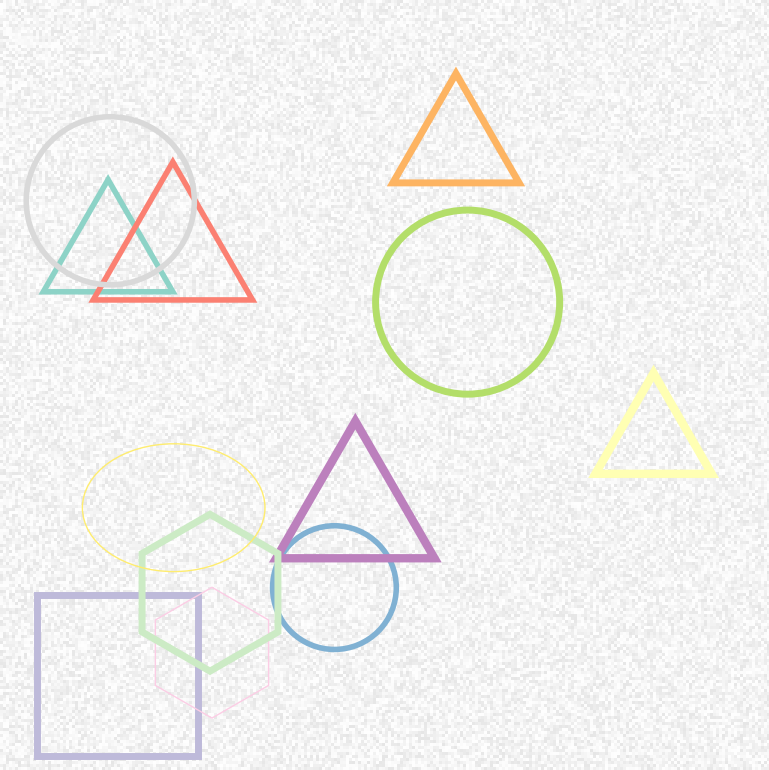[{"shape": "triangle", "thickness": 2, "radius": 0.49, "center": [0.14, 0.67]}, {"shape": "triangle", "thickness": 3, "radius": 0.44, "center": [0.849, 0.428]}, {"shape": "square", "thickness": 2.5, "radius": 0.52, "center": [0.153, 0.122]}, {"shape": "triangle", "thickness": 2, "radius": 0.6, "center": [0.224, 0.67]}, {"shape": "circle", "thickness": 2, "radius": 0.4, "center": [0.434, 0.237]}, {"shape": "triangle", "thickness": 2.5, "radius": 0.47, "center": [0.592, 0.81]}, {"shape": "circle", "thickness": 2.5, "radius": 0.6, "center": [0.607, 0.608]}, {"shape": "hexagon", "thickness": 0.5, "radius": 0.42, "center": [0.275, 0.152]}, {"shape": "circle", "thickness": 2, "radius": 0.55, "center": [0.143, 0.739]}, {"shape": "triangle", "thickness": 3, "radius": 0.59, "center": [0.461, 0.334]}, {"shape": "hexagon", "thickness": 2.5, "radius": 0.51, "center": [0.273, 0.23]}, {"shape": "oval", "thickness": 0.5, "radius": 0.59, "center": [0.226, 0.341]}]